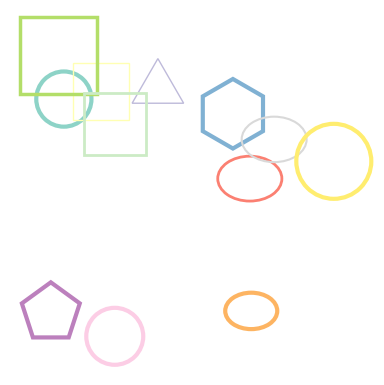[{"shape": "circle", "thickness": 3, "radius": 0.36, "center": [0.166, 0.743]}, {"shape": "square", "thickness": 1, "radius": 0.37, "center": [0.263, 0.763]}, {"shape": "triangle", "thickness": 1, "radius": 0.39, "center": [0.41, 0.771]}, {"shape": "oval", "thickness": 2, "radius": 0.42, "center": [0.649, 0.536]}, {"shape": "hexagon", "thickness": 3, "radius": 0.45, "center": [0.605, 0.705]}, {"shape": "oval", "thickness": 3, "radius": 0.34, "center": [0.653, 0.192]}, {"shape": "square", "thickness": 2.5, "radius": 0.5, "center": [0.151, 0.856]}, {"shape": "circle", "thickness": 3, "radius": 0.37, "center": [0.298, 0.126]}, {"shape": "oval", "thickness": 1.5, "radius": 0.42, "center": [0.712, 0.638]}, {"shape": "pentagon", "thickness": 3, "radius": 0.4, "center": [0.132, 0.188]}, {"shape": "square", "thickness": 2, "radius": 0.4, "center": [0.298, 0.679]}, {"shape": "circle", "thickness": 3, "radius": 0.49, "center": [0.867, 0.581]}]